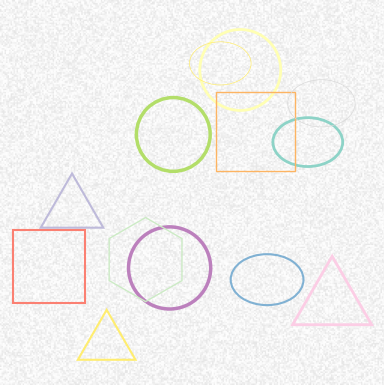[{"shape": "oval", "thickness": 2, "radius": 0.45, "center": [0.799, 0.631]}, {"shape": "circle", "thickness": 2, "radius": 0.53, "center": [0.624, 0.818]}, {"shape": "triangle", "thickness": 1.5, "radius": 0.47, "center": [0.187, 0.456]}, {"shape": "square", "thickness": 1.5, "radius": 0.47, "center": [0.128, 0.308]}, {"shape": "oval", "thickness": 1.5, "radius": 0.47, "center": [0.694, 0.274]}, {"shape": "square", "thickness": 1, "radius": 0.52, "center": [0.663, 0.658]}, {"shape": "circle", "thickness": 2.5, "radius": 0.48, "center": [0.45, 0.651]}, {"shape": "triangle", "thickness": 2, "radius": 0.59, "center": [0.863, 0.216]}, {"shape": "oval", "thickness": 0.5, "radius": 0.44, "center": [0.835, 0.732]}, {"shape": "circle", "thickness": 2.5, "radius": 0.53, "center": [0.441, 0.304]}, {"shape": "hexagon", "thickness": 1, "radius": 0.55, "center": [0.378, 0.326]}, {"shape": "triangle", "thickness": 1.5, "radius": 0.43, "center": [0.277, 0.109]}, {"shape": "oval", "thickness": 0.5, "radius": 0.4, "center": [0.572, 0.835]}]